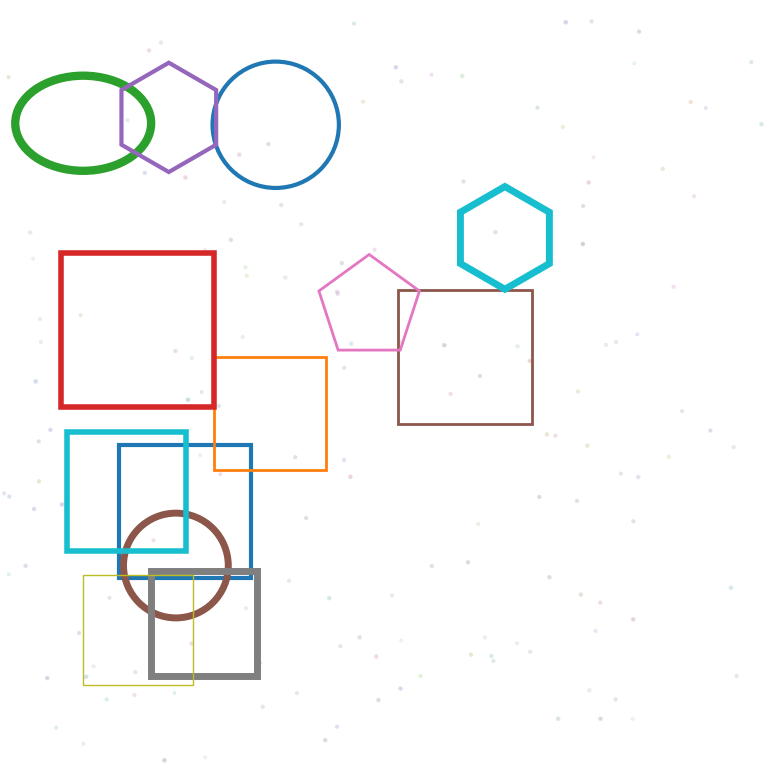[{"shape": "circle", "thickness": 1.5, "radius": 0.41, "center": [0.358, 0.838]}, {"shape": "square", "thickness": 1.5, "radius": 0.43, "center": [0.24, 0.335]}, {"shape": "square", "thickness": 1, "radius": 0.37, "center": [0.351, 0.463]}, {"shape": "oval", "thickness": 3, "radius": 0.44, "center": [0.108, 0.84]}, {"shape": "square", "thickness": 2, "radius": 0.5, "center": [0.179, 0.572]}, {"shape": "hexagon", "thickness": 1.5, "radius": 0.35, "center": [0.219, 0.848]}, {"shape": "square", "thickness": 1, "radius": 0.44, "center": [0.603, 0.536]}, {"shape": "circle", "thickness": 2.5, "radius": 0.34, "center": [0.228, 0.266]}, {"shape": "pentagon", "thickness": 1, "radius": 0.34, "center": [0.479, 0.601]}, {"shape": "square", "thickness": 2.5, "radius": 0.34, "center": [0.265, 0.19]}, {"shape": "square", "thickness": 0.5, "radius": 0.36, "center": [0.179, 0.182]}, {"shape": "hexagon", "thickness": 2.5, "radius": 0.33, "center": [0.656, 0.691]}, {"shape": "square", "thickness": 2, "radius": 0.39, "center": [0.164, 0.362]}]